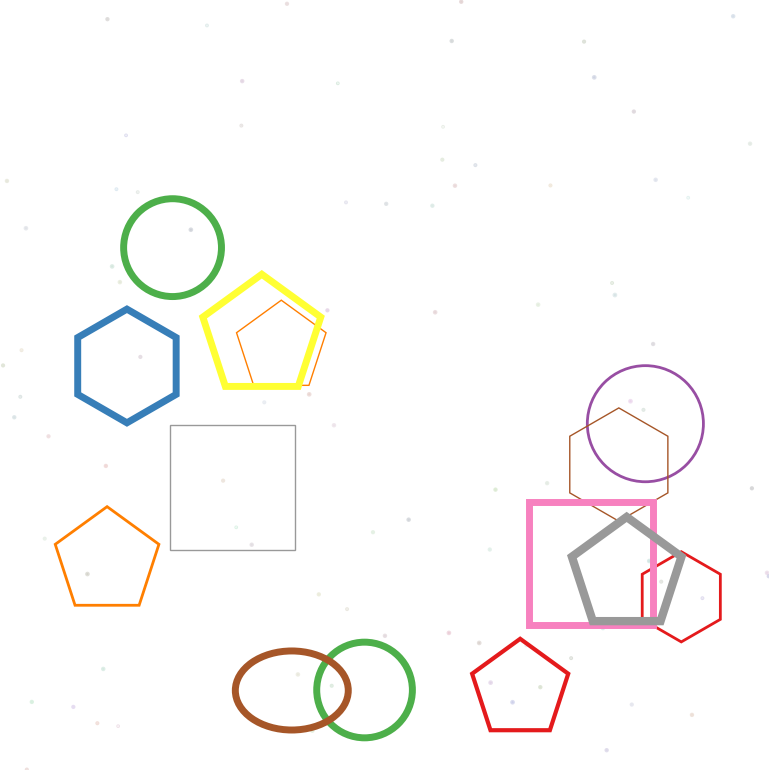[{"shape": "hexagon", "thickness": 1, "radius": 0.29, "center": [0.885, 0.225]}, {"shape": "pentagon", "thickness": 1.5, "radius": 0.33, "center": [0.676, 0.105]}, {"shape": "hexagon", "thickness": 2.5, "radius": 0.37, "center": [0.165, 0.525]}, {"shape": "circle", "thickness": 2.5, "radius": 0.31, "center": [0.473, 0.104]}, {"shape": "circle", "thickness": 2.5, "radius": 0.32, "center": [0.224, 0.678]}, {"shape": "circle", "thickness": 1, "radius": 0.38, "center": [0.838, 0.45]}, {"shape": "pentagon", "thickness": 1, "radius": 0.35, "center": [0.139, 0.271]}, {"shape": "pentagon", "thickness": 0.5, "radius": 0.31, "center": [0.365, 0.549]}, {"shape": "pentagon", "thickness": 2.5, "radius": 0.4, "center": [0.34, 0.563]}, {"shape": "hexagon", "thickness": 0.5, "radius": 0.37, "center": [0.804, 0.397]}, {"shape": "oval", "thickness": 2.5, "radius": 0.37, "center": [0.379, 0.103]}, {"shape": "square", "thickness": 2.5, "radius": 0.4, "center": [0.767, 0.268]}, {"shape": "square", "thickness": 0.5, "radius": 0.4, "center": [0.302, 0.367]}, {"shape": "pentagon", "thickness": 3, "radius": 0.37, "center": [0.814, 0.254]}]